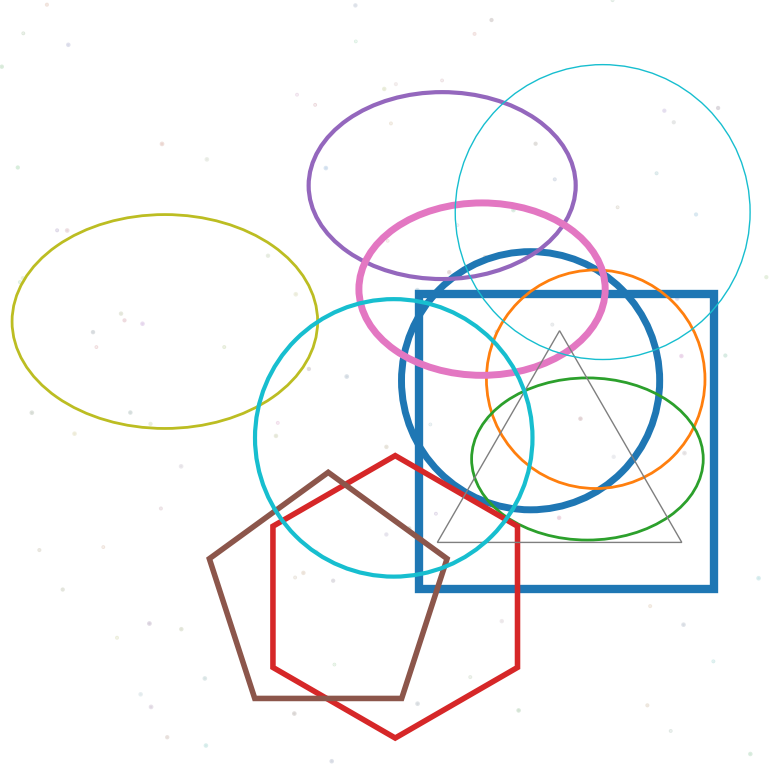[{"shape": "square", "thickness": 3, "radius": 0.96, "center": [0.736, 0.427]}, {"shape": "circle", "thickness": 2.5, "radius": 0.84, "center": [0.689, 0.506]}, {"shape": "circle", "thickness": 1, "radius": 0.71, "center": [0.774, 0.507]}, {"shape": "oval", "thickness": 1, "radius": 0.75, "center": [0.763, 0.404]}, {"shape": "hexagon", "thickness": 2, "radius": 0.92, "center": [0.513, 0.225]}, {"shape": "oval", "thickness": 1.5, "radius": 0.87, "center": [0.574, 0.759]}, {"shape": "pentagon", "thickness": 2, "radius": 0.81, "center": [0.426, 0.224]}, {"shape": "oval", "thickness": 2.5, "radius": 0.8, "center": [0.626, 0.625]}, {"shape": "triangle", "thickness": 0.5, "radius": 0.92, "center": [0.727, 0.387]}, {"shape": "oval", "thickness": 1, "radius": 0.99, "center": [0.214, 0.582]}, {"shape": "circle", "thickness": 1.5, "radius": 0.9, "center": [0.511, 0.431]}, {"shape": "circle", "thickness": 0.5, "radius": 0.96, "center": [0.783, 0.725]}]